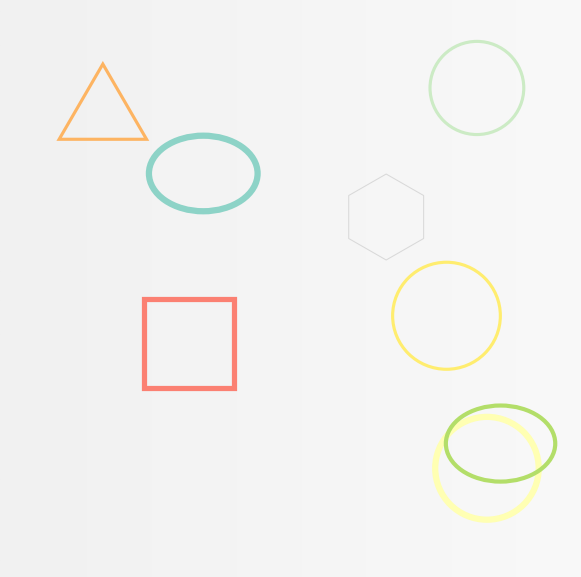[{"shape": "oval", "thickness": 3, "radius": 0.47, "center": [0.35, 0.699]}, {"shape": "circle", "thickness": 3, "radius": 0.45, "center": [0.838, 0.188]}, {"shape": "square", "thickness": 2.5, "radius": 0.39, "center": [0.325, 0.404]}, {"shape": "triangle", "thickness": 1.5, "radius": 0.43, "center": [0.177, 0.801]}, {"shape": "oval", "thickness": 2, "radius": 0.47, "center": [0.861, 0.231]}, {"shape": "hexagon", "thickness": 0.5, "radius": 0.37, "center": [0.664, 0.623]}, {"shape": "circle", "thickness": 1.5, "radius": 0.4, "center": [0.82, 0.847]}, {"shape": "circle", "thickness": 1.5, "radius": 0.46, "center": [0.768, 0.452]}]